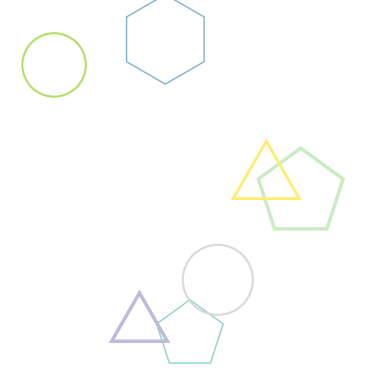[{"shape": "pentagon", "thickness": 1, "radius": 0.45, "center": [0.493, 0.13]}, {"shape": "triangle", "thickness": 2.5, "radius": 0.42, "center": [0.362, 0.155]}, {"shape": "hexagon", "thickness": 1, "radius": 0.58, "center": [0.429, 0.898]}, {"shape": "circle", "thickness": 1.5, "radius": 0.41, "center": [0.14, 0.831]}, {"shape": "circle", "thickness": 1.5, "radius": 0.46, "center": [0.566, 0.273]}, {"shape": "pentagon", "thickness": 2.5, "radius": 0.58, "center": [0.781, 0.499]}, {"shape": "triangle", "thickness": 2, "radius": 0.5, "center": [0.692, 0.534]}]